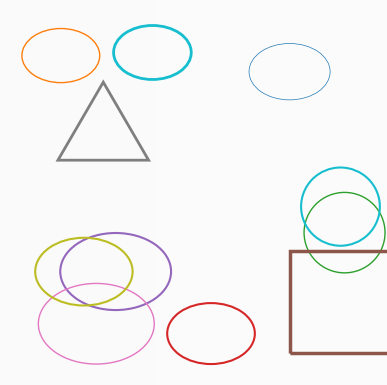[{"shape": "oval", "thickness": 0.5, "radius": 0.52, "center": [0.747, 0.814]}, {"shape": "oval", "thickness": 1, "radius": 0.5, "center": [0.157, 0.856]}, {"shape": "circle", "thickness": 1, "radius": 0.52, "center": [0.889, 0.396]}, {"shape": "oval", "thickness": 1.5, "radius": 0.57, "center": [0.545, 0.134]}, {"shape": "oval", "thickness": 1.5, "radius": 0.71, "center": [0.298, 0.295]}, {"shape": "square", "thickness": 2.5, "radius": 0.66, "center": [0.881, 0.215]}, {"shape": "oval", "thickness": 1, "radius": 0.75, "center": [0.249, 0.159]}, {"shape": "triangle", "thickness": 2, "radius": 0.68, "center": [0.267, 0.651]}, {"shape": "oval", "thickness": 1.5, "radius": 0.63, "center": [0.217, 0.294]}, {"shape": "oval", "thickness": 2, "radius": 0.5, "center": [0.393, 0.864]}, {"shape": "circle", "thickness": 1.5, "radius": 0.51, "center": [0.879, 0.463]}]